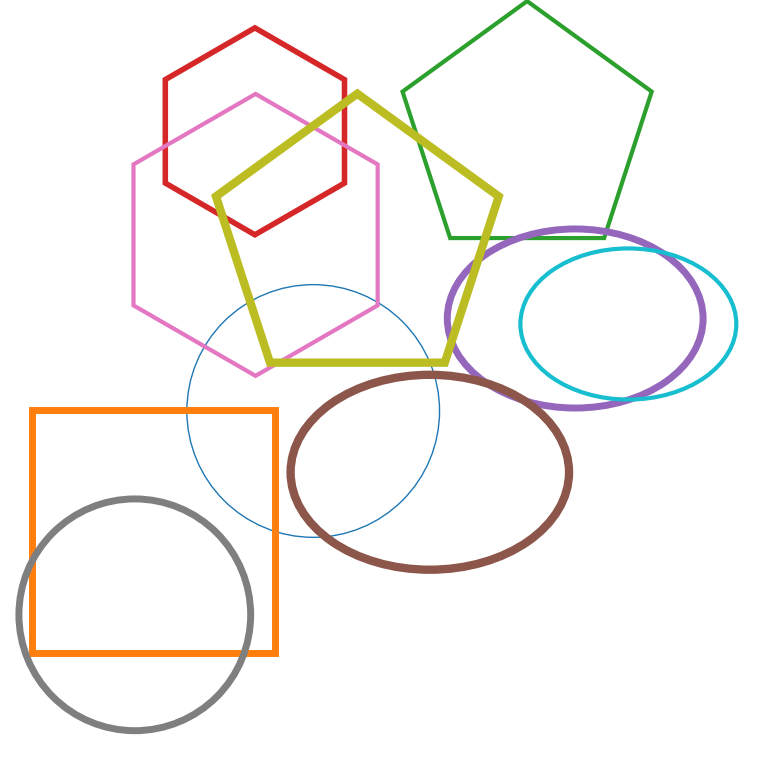[{"shape": "circle", "thickness": 0.5, "radius": 0.82, "center": [0.407, 0.466]}, {"shape": "square", "thickness": 2.5, "radius": 0.79, "center": [0.2, 0.31]}, {"shape": "pentagon", "thickness": 1.5, "radius": 0.85, "center": [0.685, 0.828]}, {"shape": "hexagon", "thickness": 2, "radius": 0.67, "center": [0.331, 0.829]}, {"shape": "oval", "thickness": 2.5, "radius": 0.83, "center": [0.747, 0.586]}, {"shape": "oval", "thickness": 3, "radius": 0.9, "center": [0.558, 0.387]}, {"shape": "hexagon", "thickness": 1.5, "radius": 0.92, "center": [0.332, 0.695]}, {"shape": "circle", "thickness": 2.5, "radius": 0.75, "center": [0.175, 0.202]}, {"shape": "pentagon", "thickness": 3, "radius": 0.97, "center": [0.464, 0.685]}, {"shape": "oval", "thickness": 1.5, "radius": 0.7, "center": [0.816, 0.579]}]